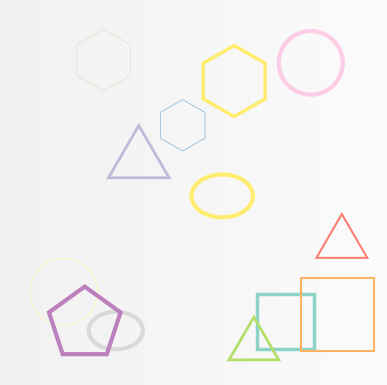[{"shape": "square", "thickness": 2.5, "radius": 0.36, "center": [0.737, 0.165]}, {"shape": "circle", "thickness": 0.5, "radius": 0.43, "center": [0.164, 0.242]}, {"shape": "triangle", "thickness": 2, "radius": 0.45, "center": [0.358, 0.583]}, {"shape": "triangle", "thickness": 1.5, "radius": 0.38, "center": [0.882, 0.368]}, {"shape": "hexagon", "thickness": 0.5, "radius": 0.33, "center": [0.471, 0.675]}, {"shape": "square", "thickness": 1.5, "radius": 0.48, "center": [0.871, 0.183]}, {"shape": "triangle", "thickness": 2, "radius": 0.37, "center": [0.655, 0.102]}, {"shape": "circle", "thickness": 3, "radius": 0.41, "center": [0.802, 0.837]}, {"shape": "oval", "thickness": 3, "radius": 0.35, "center": [0.299, 0.141]}, {"shape": "pentagon", "thickness": 3, "radius": 0.49, "center": [0.219, 0.159]}, {"shape": "hexagon", "thickness": 0.5, "radius": 0.4, "center": [0.267, 0.844]}, {"shape": "oval", "thickness": 3, "radius": 0.4, "center": [0.574, 0.491]}, {"shape": "hexagon", "thickness": 2.5, "radius": 0.46, "center": [0.604, 0.789]}]